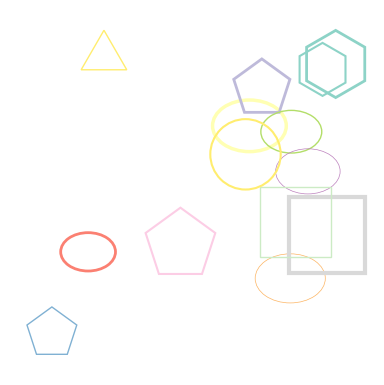[{"shape": "hexagon", "thickness": 1.5, "radius": 0.34, "center": [0.838, 0.82]}, {"shape": "hexagon", "thickness": 2, "radius": 0.44, "center": [0.872, 0.834]}, {"shape": "oval", "thickness": 2.5, "radius": 0.48, "center": [0.648, 0.673]}, {"shape": "pentagon", "thickness": 2, "radius": 0.38, "center": [0.68, 0.77]}, {"shape": "oval", "thickness": 2, "radius": 0.36, "center": [0.229, 0.346]}, {"shape": "pentagon", "thickness": 1, "radius": 0.34, "center": [0.135, 0.135]}, {"shape": "oval", "thickness": 0.5, "radius": 0.46, "center": [0.754, 0.277]}, {"shape": "oval", "thickness": 1, "radius": 0.4, "center": [0.757, 0.658]}, {"shape": "pentagon", "thickness": 1.5, "radius": 0.48, "center": [0.469, 0.365]}, {"shape": "square", "thickness": 3, "radius": 0.49, "center": [0.85, 0.389]}, {"shape": "oval", "thickness": 0.5, "radius": 0.42, "center": [0.8, 0.555]}, {"shape": "square", "thickness": 1, "radius": 0.46, "center": [0.768, 0.423]}, {"shape": "triangle", "thickness": 1, "radius": 0.34, "center": [0.27, 0.853]}, {"shape": "circle", "thickness": 1.5, "radius": 0.46, "center": [0.638, 0.599]}]